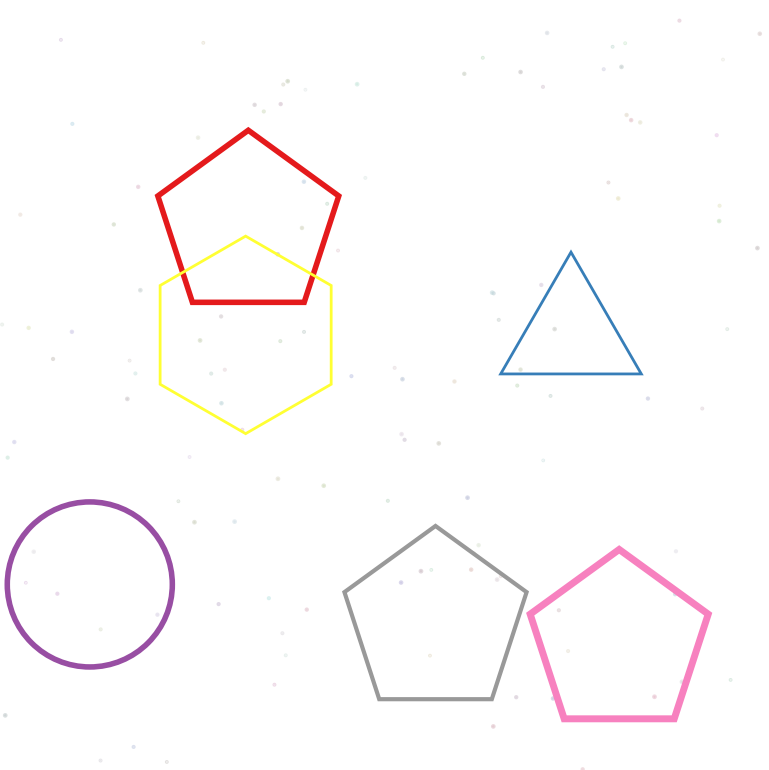[{"shape": "pentagon", "thickness": 2, "radius": 0.62, "center": [0.322, 0.707]}, {"shape": "triangle", "thickness": 1, "radius": 0.53, "center": [0.742, 0.567]}, {"shape": "circle", "thickness": 2, "radius": 0.54, "center": [0.117, 0.241]}, {"shape": "hexagon", "thickness": 1, "radius": 0.64, "center": [0.319, 0.565]}, {"shape": "pentagon", "thickness": 2.5, "radius": 0.61, "center": [0.804, 0.165]}, {"shape": "pentagon", "thickness": 1.5, "radius": 0.62, "center": [0.566, 0.193]}]